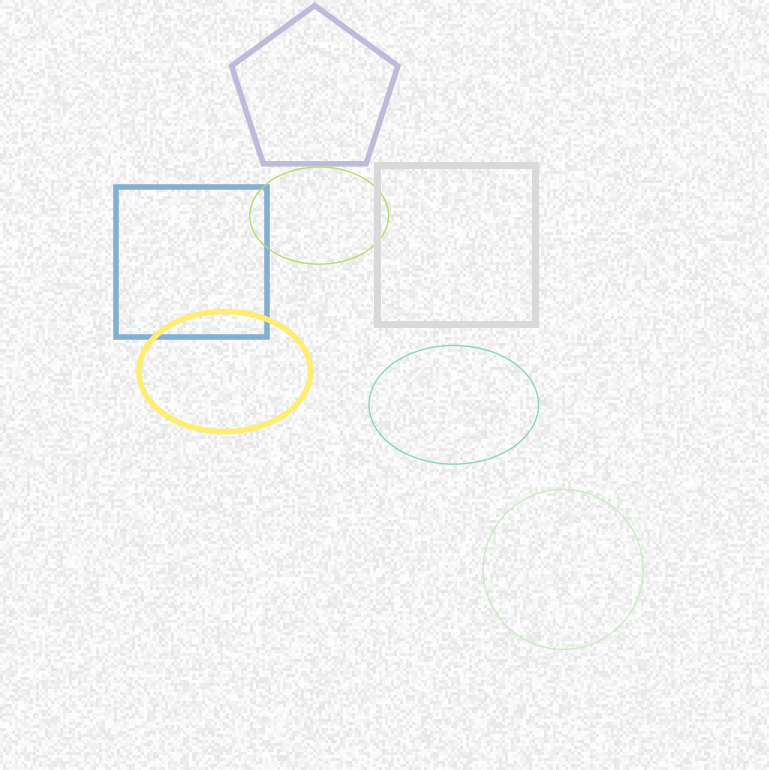[{"shape": "oval", "thickness": 0.5, "radius": 0.55, "center": [0.589, 0.474]}, {"shape": "pentagon", "thickness": 2, "radius": 0.57, "center": [0.409, 0.879]}, {"shape": "square", "thickness": 2, "radius": 0.49, "center": [0.249, 0.66]}, {"shape": "oval", "thickness": 0.5, "radius": 0.45, "center": [0.415, 0.72]}, {"shape": "square", "thickness": 2.5, "radius": 0.51, "center": [0.592, 0.683]}, {"shape": "circle", "thickness": 0.5, "radius": 0.52, "center": [0.731, 0.261]}, {"shape": "oval", "thickness": 2, "radius": 0.56, "center": [0.292, 0.517]}]